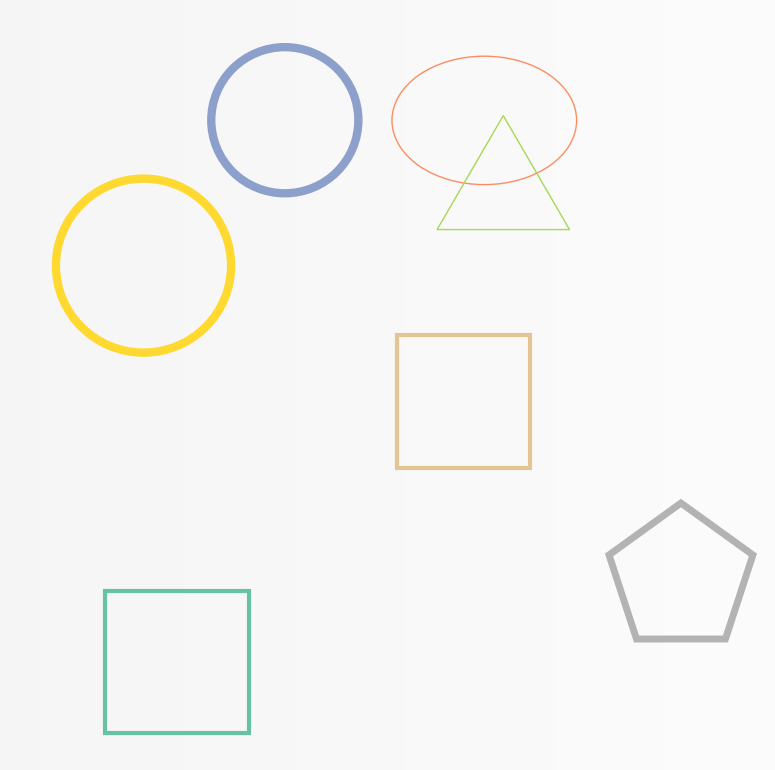[{"shape": "square", "thickness": 1.5, "radius": 0.46, "center": [0.228, 0.14]}, {"shape": "oval", "thickness": 0.5, "radius": 0.6, "center": [0.625, 0.844]}, {"shape": "circle", "thickness": 3, "radius": 0.47, "center": [0.368, 0.844]}, {"shape": "triangle", "thickness": 0.5, "radius": 0.49, "center": [0.649, 0.751]}, {"shape": "circle", "thickness": 3, "radius": 0.57, "center": [0.185, 0.655]}, {"shape": "square", "thickness": 1.5, "radius": 0.43, "center": [0.598, 0.478]}, {"shape": "pentagon", "thickness": 2.5, "radius": 0.49, "center": [0.879, 0.249]}]